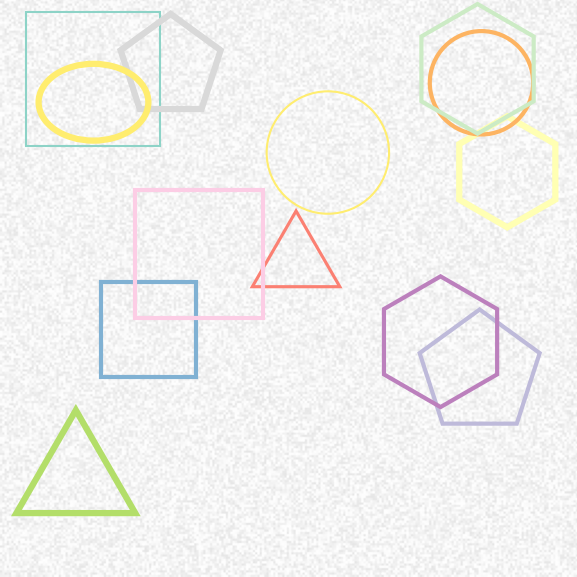[{"shape": "square", "thickness": 1, "radius": 0.58, "center": [0.162, 0.863]}, {"shape": "hexagon", "thickness": 3, "radius": 0.48, "center": [0.878, 0.702]}, {"shape": "pentagon", "thickness": 2, "radius": 0.55, "center": [0.831, 0.354]}, {"shape": "triangle", "thickness": 1.5, "radius": 0.44, "center": [0.513, 0.546]}, {"shape": "square", "thickness": 2, "radius": 0.41, "center": [0.257, 0.428]}, {"shape": "circle", "thickness": 2, "radius": 0.45, "center": [0.834, 0.856]}, {"shape": "triangle", "thickness": 3, "radius": 0.59, "center": [0.131, 0.17]}, {"shape": "square", "thickness": 2, "radius": 0.55, "center": [0.345, 0.56]}, {"shape": "pentagon", "thickness": 3, "radius": 0.46, "center": [0.295, 0.884]}, {"shape": "hexagon", "thickness": 2, "radius": 0.57, "center": [0.763, 0.407]}, {"shape": "hexagon", "thickness": 2, "radius": 0.56, "center": [0.827, 0.88]}, {"shape": "oval", "thickness": 3, "radius": 0.48, "center": [0.162, 0.822]}, {"shape": "circle", "thickness": 1, "radius": 0.53, "center": [0.568, 0.735]}]